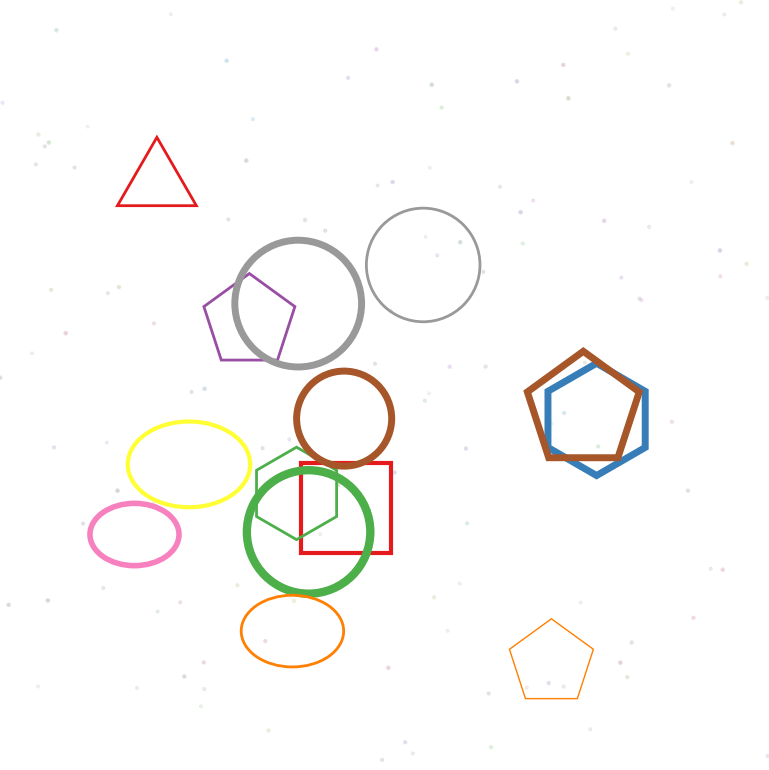[{"shape": "triangle", "thickness": 1, "radius": 0.3, "center": [0.204, 0.762]}, {"shape": "square", "thickness": 1.5, "radius": 0.29, "center": [0.449, 0.34]}, {"shape": "hexagon", "thickness": 2.5, "radius": 0.36, "center": [0.775, 0.455]}, {"shape": "circle", "thickness": 3, "radius": 0.4, "center": [0.401, 0.309]}, {"shape": "hexagon", "thickness": 1, "radius": 0.3, "center": [0.385, 0.359]}, {"shape": "pentagon", "thickness": 1, "radius": 0.31, "center": [0.324, 0.583]}, {"shape": "oval", "thickness": 1, "radius": 0.33, "center": [0.38, 0.18]}, {"shape": "pentagon", "thickness": 0.5, "radius": 0.29, "center": [0.716, 0.139]}, {"shape": "oval", "thickness": 1.5, "radius": 0.4, "center": [0.245, 0.397]}, {"shape": "pentagon", "thickness": 2.5, "radius": 0.38, "center": [0.758, 0.467]}, {"shape": "circle", "thickness": 2.5, "radius": 0.31, "center": [0.447, 0.456]}, {"shape": "oval", "thickness": 2, "radius": 0.29, "center": [0.175, 0.306]}, {"shape": "circle", "thickness": 1, "radius": 0.37, "center": [0.55, 0.656]}, {"shape": "circle", "thickness": 2.5, "radius": 0.41, "center": [0.387, 0.606]}]